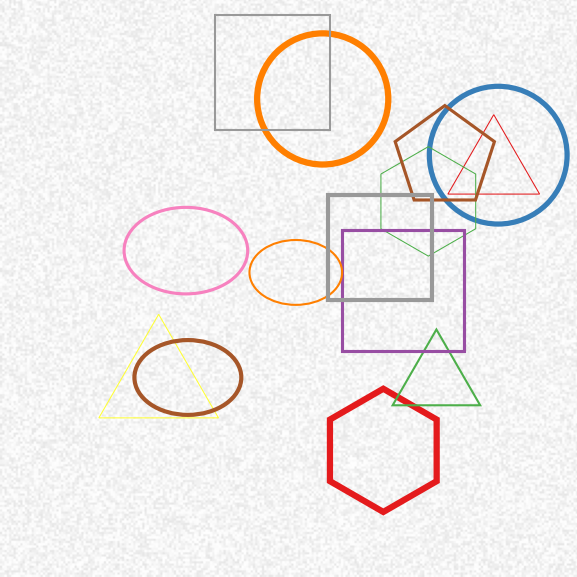[{"shape": "triangle", "thickness": 0.5, "radius": 0.46, "center": [0.855, 0.709]}, {"shape": "hexagon", "thickness": 3, "radius": 0.53, "center": [0.664, 0.219]}, {"shape": "circle", "thickness": 2.5, "radius": 0.6, "center": [0.863, 0.73]}, {"shape": "triangle", "thickness": 1, "radius": 0.44, "center": [0.756, 0.341]}, {"shape": "hexagon", "thickness": 0.5, "radius": 0.47, "center": [0.742, 0.65]}, {"shape": "square", "thickness": 1.5, "radius": 0.53, "center": [0.697, 0.496]}, {"shape": "oval", "thickness": 1, "radius": 0.4, "center": [0.512, 0.527]}, {"shape": "circle", "thickness": 3, "radius": 0.57, "center": [0.559, 0.828]}, {"shape": "triangle", "thickness": 0.5, "radius": 0.6, "center": [0.275, 0.335]}, {"shape": "oval", "thickness": 2, "radius": 0.46, "center": [0.325, 0.345]}, {"shape": "pentagon", "thickness": 1.5, "radius": 0.45, "center": [0.77, 0.726]}, {"shape": "oval", "thickness": 1.5, "radius": 0.54, "center": [0.322, 0.565]}, {"shape": "square", "thickness": 1, "radius": 0.5, "center": [0.472, 0.874]}, {"shape": "square", "thickness": 2, "radius": 0.45, "center": [0.658, 0.571]}]